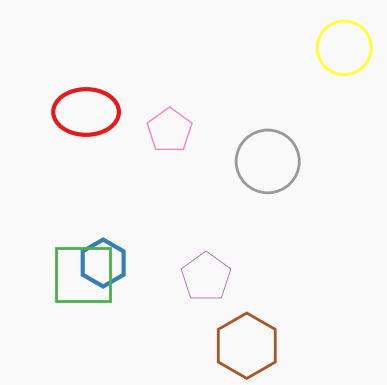[{"shape": "oval", "thickness": 3, "radius": 0.42, "center": [0.222, 0.709]}, {"shape": "hexagon", "thickness": 3, "radius": 0.3, "center": [0.266, 0.317]}, {"shape": "square", "thickness": 2, "radius": 0.35, "center": [0.214, 0.287]}, {"shape": "pentagon", "thickness": 0.5, "radius": 0.34, "center": [0.532, 0.281]}, {"shape": "circle", "thickness": 2, "radius": 0.35, "center": [0.888, 0.876]}, {"shape": "hexagon", "thickness": 2, "radius": 0.42, "center": [0.637, 0.102]}, {"shape": "pentagon", "thickness": 1, "radius": 0.3, "center": [0.438, 0.661]}, {"shape": "circle", "thickness": 2, "radius": 0.41, "center": [0.691, 0.581]}]